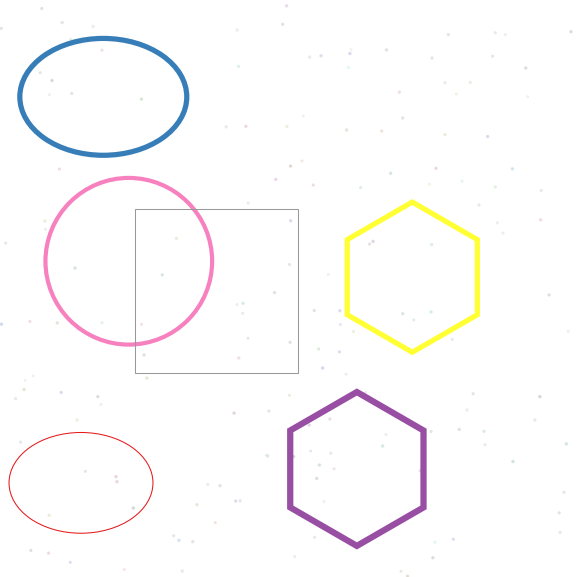[{"shape": "oval", "thickness": 0.5, "radius": 0.62, "center": [0.14, 0.163]}, {"shape": "oval", "thickness": 2.5, "radius": 0.72, "center": [0.179, 0.831]}, {"shape": "hexagon", "thickness": 3, "radius": 0.67, "center": [0.618, 0.187]}, {"shape": "hexagon", "thickness": 2.5, "radius": 0.65, "center": [0.714, 0.519]}, {"shape": "circle", "thickness": 2, "radius": 0.72, "center": [0.223, 0.547]}, {"shape": "square", "thickness": 0.5, "radius": 0.71, "center": [0.375, 0.495]}]